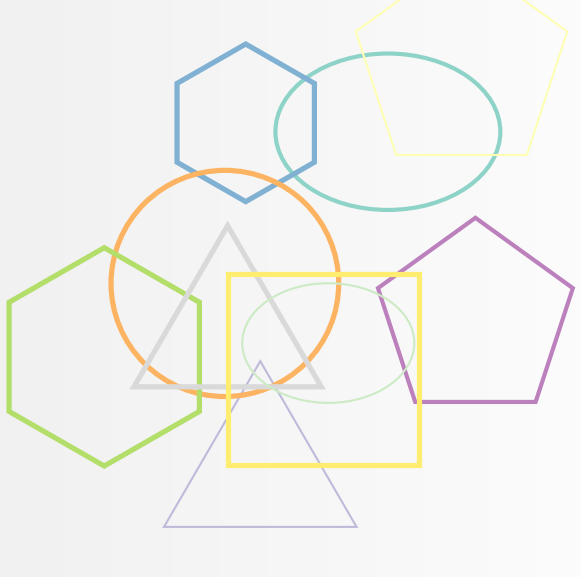[{"shape": "oval", "thickness": 2, "radius": 0.97, "center": [0.667, 0.771]}, {"shape": "pentagon", "thickness": 1, "radius": 0.96, "center": [0.794, 0.885]}, {"shape": "triangle", "thickness": 1, "radius": 0.96, "center": [0.448, 0.182]}, {"shape": "hexagon", "thickness": 2.5, "radius": 0.68, "center": [0.423, 0.786]}, {"shape": "circle", "thickness": 2.5, "radius": 0.98, "center": [0.387, 0.508]}, {"shape": "hexagon", "thickness": 2.5, "radius": 0.95, "center": [0.179, 0.381]}, {"shape": "triangle", "thickness": 2.5, "radius": 0.93, "center": [0.392, 0.422]}, {"shape": "pentagon", "thickness": 2, "radius": 0.88, "center": [0.818, 0.446]}, {"shape": "oval", "thickness": 1, "radius": 0.74, "center": [0.565, 0.405]}, {"shape": "square", "thickness": 2.5, "radius": 0.82, "center": [0.556, 0.359]}]